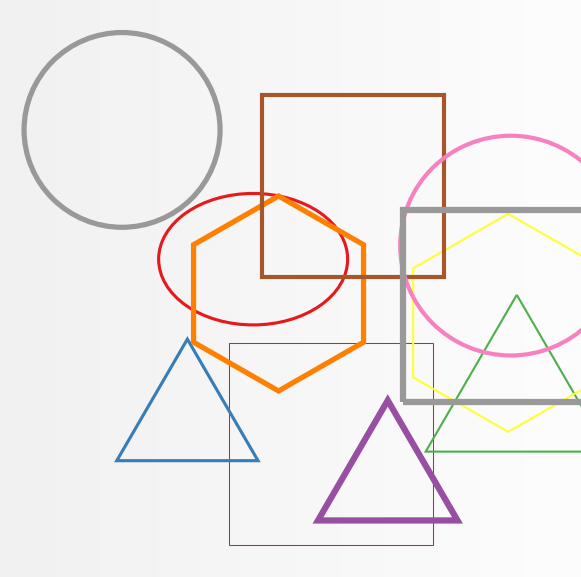[{"shape": "oval", "thickness": 1.5, "radius": 0.81, "center": [0.436, 0.55]}, {"shape": "square", "thickness": 0.5, "radius": 0.87, "center": [0.569, 0.23]}, {"shape": "triangle", "thickness": 1.5, "radius": 0.7, "center": [0.322, 0.272]}, {"shape": "triangle", "thickness": 1, "radius": 0.9, "center": [0.889, 0.308]}, {"shape": "triangle", "thickness": 3, "radius": 0.69, "center": [0.667, 0.167]}, {"shape": "hexagon", "thickness": 2.5, "radius": 0.84, "center": [0.479, 0.491]}, {"shape": "hexagon", "thickness": 1, "radius": 0.94, "center": [0.874, 0.44]}, {"shape": "square", "thickness": 2, "radius": 0.78, "center": [0.608, 0.677]}, {"shape": "circle", "thickness": 2, "radius": 0.95, "center": [0.879, 0.574]}, {"shape": "square", "thickness": 3, "radius": 0.83, "center": [0.859, 0.469]}, {"shape": "circle", "thickness": 2.5, "radius": 0.84, "center": [0.21, 0.774]}]